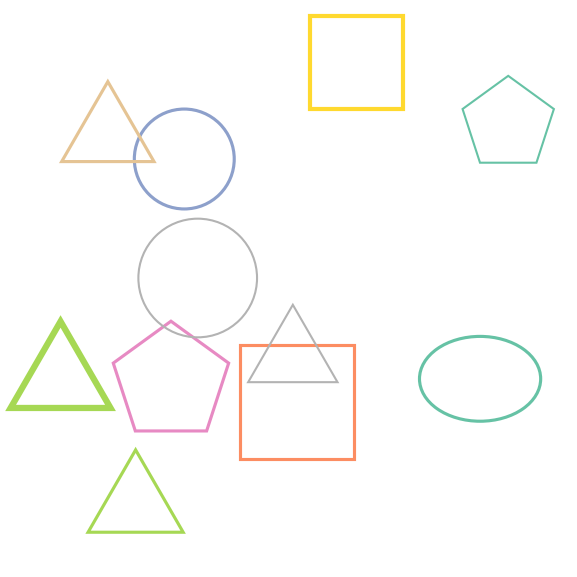[{"shape": "oval", "thickness": 1.5, "radius": 0.52, "center": [0.831, 0.343]}, {"shape": "pentagon", "thickness": 1, "radius": 0.42, "center": [0.88, 0.785]}, {"shape": "square", "thickness": 1.5, "radius": 0.49, "center": [0.514, 0.303]}, {"shape": "circle", "thickness": 1.5, "radius": 0.43, "center": [0.319, 0.724]}, {"shape": "pentagon", "thickness": 1.5, "radius": 0.53, "center": [0.296, 0.338]}, {"shape": "triangle", "thickness": 1.5, "radius": 0.48, "center": [0.235, 0.125]}, {"shape": "triangle", "thickness": 3, "radius": 0.5, "center": [0.105, 0.343]}, {"shape": "square", "thickness": 2, "radius": 0.4, "center": [0.617, 0.891]}, {"shape": "triangle", "thickness": 1.5, "radius": 0.46, "center": [0.187, 0.765]}, {"shape": "triangle", "thickness": 1, "radius": 0.45, "center": [0.507, 0.382]}, {"shape": "circle", "thickness": 1, "radius": 0.51, "center": [0.342, 0.518]}]